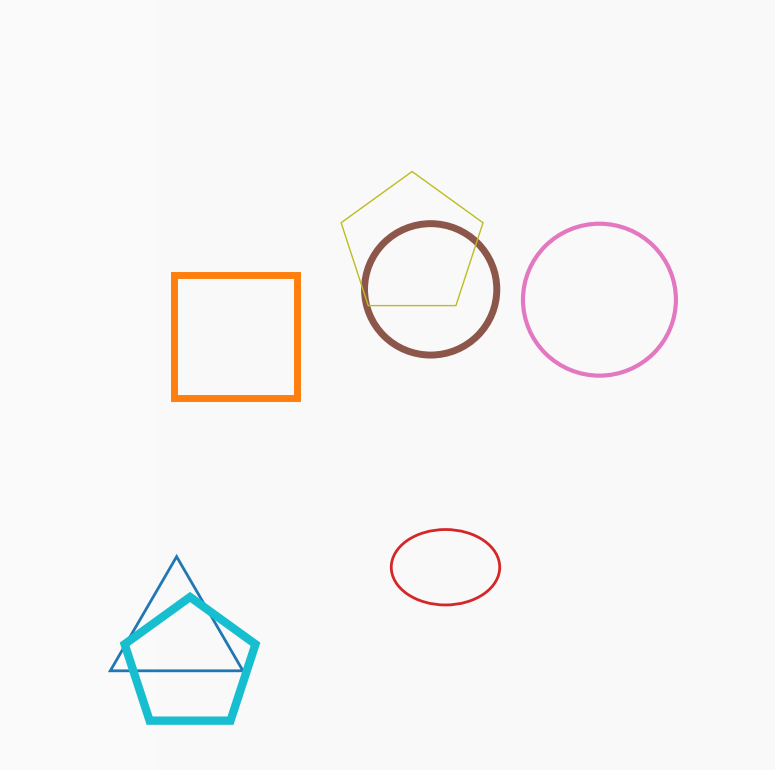[{"shape": "triangle", "thickness": 1, "radius": 0.49, "center": [0.228, 0.178]}, {"shape": "square", "thickness": 2.5, "radius": 0.4, "center": [0.304, 0.563]}, {"shape": "oval", "thickness": 1, "radius": 0.35, "center": [0.575, 0.263]}, {"shape": "circle", "thickness": 2.5, "radius": 0.43, "center": [0.556, 0.624]}, {"shape": "circle", "thickness": 1.5, "radius": 0.49, "center": [0.773, 0.611]}, {"shape": "pentagon", "thickness": 0.5, "radius": 0.48, "center": [0.532, 0.681]}, {"shape": "pentagon", "thickness": 3, "radius": 0.44, "center": [0.245, 0.136]}]